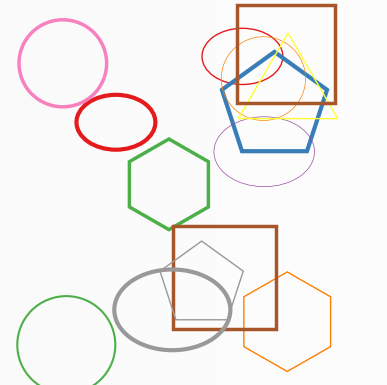[{"shape": "oval", "thickness": 1, "radius": 0.52, "center": [0.626, 0.854]}, {"shape": "oval", "thickness": 3, "radius": 0.51, "center": [0.299, 0.682]}, {"shape": "pentagon", "thickness": 3, "radius": 0.71, "center": [0.708, 0.723]}, {"shape": "circle", "thickness": 1.5, "radius": 0.63, "center": [0.171, 0.104]}, {"shape": "hexagon", "thickness": 2.5, "radius": 0.59, "center": [0.436, 0.521]}, {"shape": "oval", "thickness": 0.5, "radius": 0.65, "center": [0.682, 0.606]}, {"shape": "circle", "thickness": 0.5, "radius": 0.54, "center": [0.68, 0.796]}, {"shape": "hexagon", "thickness": 1, "radius": 0.65, "center": [0.741, 0.164]}, {"shape": "triangle", "thickness": 1, "radius": 0.74, "center": [0.743, 0.766]}, {"shape": "square", "thickness": 2.5, "radius": 0.67, "center": [0.579, 0.279]}, {"shape": "square", "thickness": 2.5, "radius": 0.63, "center": [0.738, 0.86]}, {"shape": "circle", "thickness": 2.5, "radius": 0.57, "center": [0.162, 0.836]}, {"shape": "oval", "thickness": 3, "radius": 0.75, "center": [0.445, 0.195]}, {"shape": "pentagon", "thickness": 1, "radius": 0.56, "center": [0.52, 0.261]}]